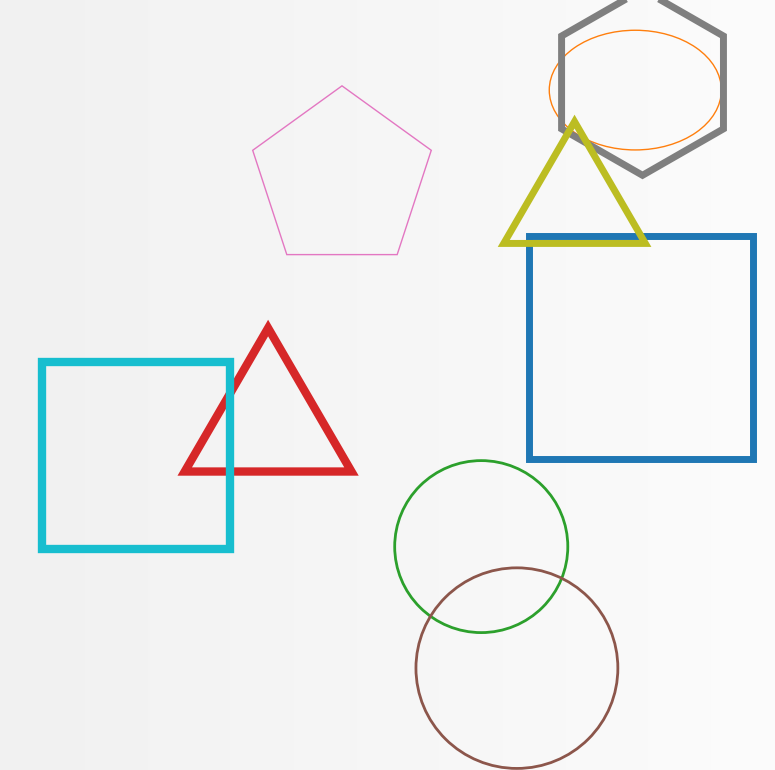[{"shape": "square", "thickness": 2.5, "radius": 0.72, "center": [0.827, 0.548]}, {"shape": "oval", "thickness": 0.5, "radius": 0.56, "center": [0.82, 0.883]}, {"shape": "circle", "thickness": 1, "radius": 0.56, "center": [0.621, 0.29]}, {"shape": "triangle", "thickness": 3, "radius": 0.62, "center": [0.346, 0.45]}, {"shape": "circle", "thickness": 1, "radius": 0.65, "center": [0.667, 0.132]}, {"shape": "pentagon", "thickness": 0.5, "radius": 0.61, "center": [0.441, 0.767]}, {"shape": "hexagon", "thickness": 2.5, "radius": 0.6, "center": [0.829, 0.893]}, {"shape": "triangle", "thickness": 2.5, "radius": 0.53, "center": [0.741, 0.737]}, {"shape": "square", "thickness": 3, "radius": 0.61, "center": [0.175, 0.409]}]